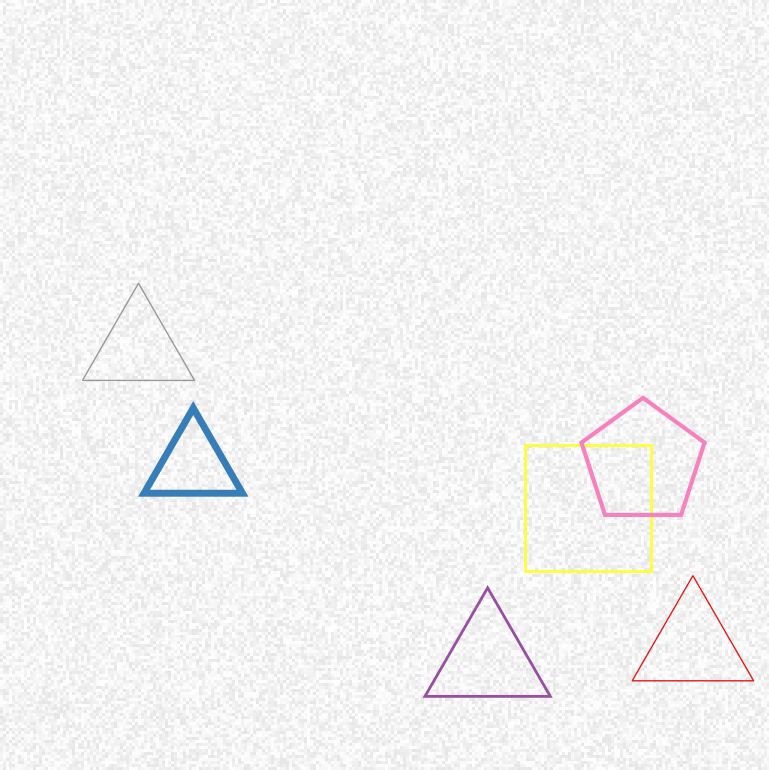[{"shape": "triangle", "thickness": 0.5, "radius": 0.46, "center": [0.9, 0.161]}, {"shape": "triangle", "thickness": 2.5, "radius": 0.37, "center": [0.251, 0.396]}, {"shape": "triangle", "thickness": 1, "radius": 0.47, "center": [0.633, 0.143]}, {"shape": "square", "thickness": 1, "radius": 0.41, "center": [0.764, 0.341]}, {"shape": "pentagon", "thickness": 1.5, "radius": 0.42, "center": [0.835, 0.399]}, {"shape": "triangle", "thickness": 0.5, "radius": 0.42, "center": [0.18, 0.548]}]